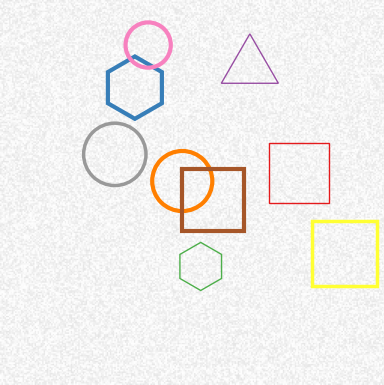[{"shape": "square", "thickness": 1, "radius": 0.39, "center": [0.777, 0.55]}, {"shape": "hexagon", "thickness": 3, "radius": 0.4, "center": [0.35, 0.772]}, {"shape": "hexagon", "thickness": 1, "radius": 0.31, "center": [0.521, 0.308]}, {"shape": "triangle", "thickness": 1, "radius": 0.43, "center": [0.649, 0.826]}, {"shape": "circle", "thickness": 3, "radius": 0.39, "center": [0.473, 0.53]}, {"shape": "square", "thickness": 2.5, "radius": 0.42, "center": [0.894, 0.341]}, {"shape": "square", "thickness": 3, "radius": 0.4, "center": [0.553, 0.48]}, {"shape": "circle", "thickness": 3, "radius": 0.29, "center": [0.385, 0.883]}, {"shape": "circle", "thickness": 2.5, "radius": 0.4, "center": [0.298, 0.599]}]